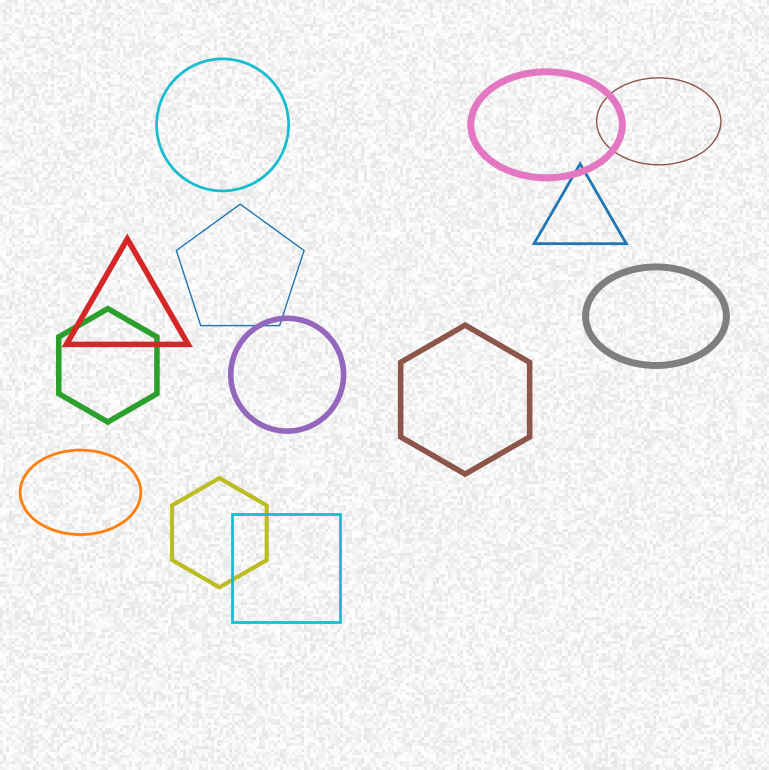[{"shape": "triangle", "thickness": 1, "radius": 0.35, "center": [0.753, 0.718]}, {"shape": "pentagon", "thickness": 0.5, "radius": 0.44, "center": [0.312, 0.648]}, {"shape": "oval", "thickness": 1, "radius": 0.39, "center": [0.105, 0.361]}, {"shape": "hexagon", "thickness": 2, "radius": 0.37, "center": [0.14, 0.526]}, {"shape": "triangle", "thickness": 2, "radius": 0.46, "center": [0.165, 0.598]}, {"shape": "circle", "thickness": 2, "radius": 0.37, "center": [0.373, 0.513]}, {"shape": "oval", "thickness": 0.5, "radius": 0.4, "center": [0.856, 0.842]}, {"shape": "hexagon", "thickness": 2, "radius": 0.48, "center": [0.604, 0.481]}, {"shape": "oval", "thickness": 2.5, "radius": 0.49, "center": [0.71, 0.838]}, {"shape": "oval", "thickness": 2.5, "radius": 0.46, "center": [0.852, 0.589]}, {"shape": "hexagon", "thickness": 1.5, "radius": 0.35, "center": [0.285, 0.308]}, {"shape": "circle", "thickness": 1, "radius": 0.43, "center": [0.289, 0.838]}, {"shape": "square", "thickness": 1, "radius": 0.35, "center": [0.372, 0.262]}]